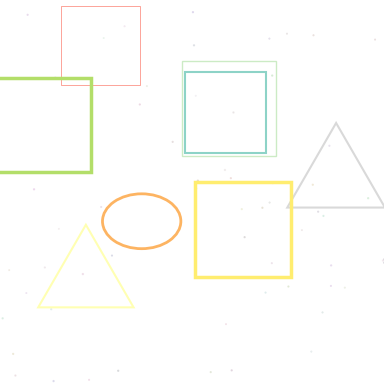[{"shape": "square", "thickness": 1.5, "radius": 0.52, "center": [0.585, 0.708]}, {"shape": "triangle", "thickness": 1.5, "radius": 0.72, "center": [0.223, 0.273]}, {"shape": "square", "thickness": 0.5, "radius": 0.51, "center": [0.261, 0.882]}, {"shape": "oval", "thickness": 2, "radius": 0.51, "center": [0.368, 0.425]}, {"shape": "square", "thickness": 2.5, "radius": 0.61, "center": [0.115, 0.675]}, {"shape": "triangle", "thickness": 1.5, "radius": 0.73, "center": [0.873, 0.534]}, {"shape": "square", "thickness": 1, "radius": 0.61, "center": [0.594, 0.718]}, {"shape": "square", "thickness": 2.5, "radius": 0.62, "center": [0.631, 0.404]}]